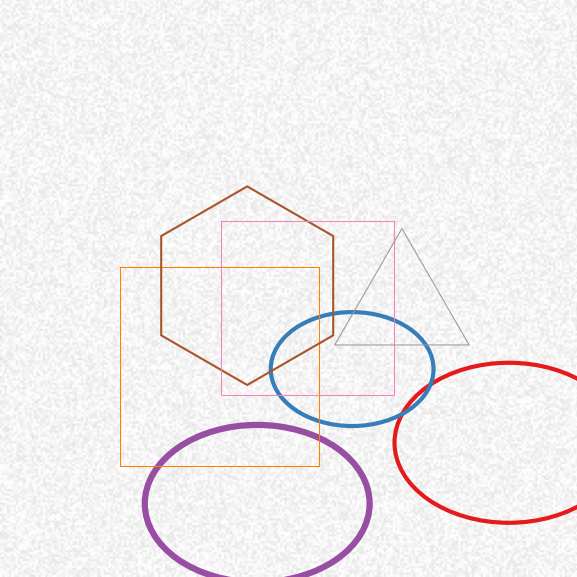[{"shape": "oval", "thickness": 2, "radius": 0.99, "center": [0.881, 0.232]}, {"shape": "oval", "thickness": 2, "radius": 0.7, "center": [0.61, 0.36]}, {"shape": "oval", "thickness": 3, "radius": 0.97, "center": [0.445, 0.127]}, {"shape": "square", "thickness": 0.5, "radius": 0.86, "center": [0.381, 0.365]}, {"shape": "hexagon", "thickness": 1, "radius": 0.86, "center": [0.428, 0.504]}, {"shape": "square", "thickness": 0.5, "radius": 0.75, "center": [0.532, 0.466]}, {"shape": "triangle", "thickness": 0.5, "radius": 0.67, "center": [0.696, 0.469]}]